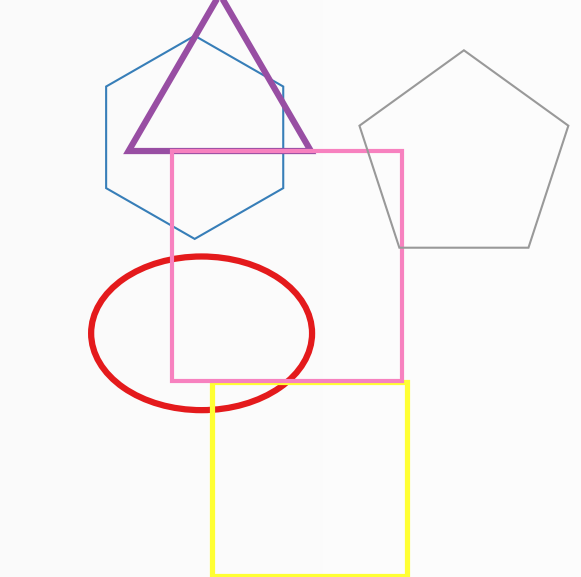[{"shape": "oval", "thickness": 3, "radius": 0.95, "center": [0.347, 0.422]}, {"shape": "hexagon", "thickness": 1, "radius": 0.88, "center": [0.335, 0.761]}, {"shape": "triangle", "thickness": 3, "radius": 0.91, "center": [0.378, 0.828]}, {"shape": "square", "thickness": 2.5, "radius": 0.84, "center": [0.533, 0.169]}, {"shape": "square", "thickness": 2, "radius": 0.99, "center": [0.494, 0.539]}, {"shape": "pentagon", "thickness": 1, "radius": 0.94, "center": [0.798, 0.723]}]